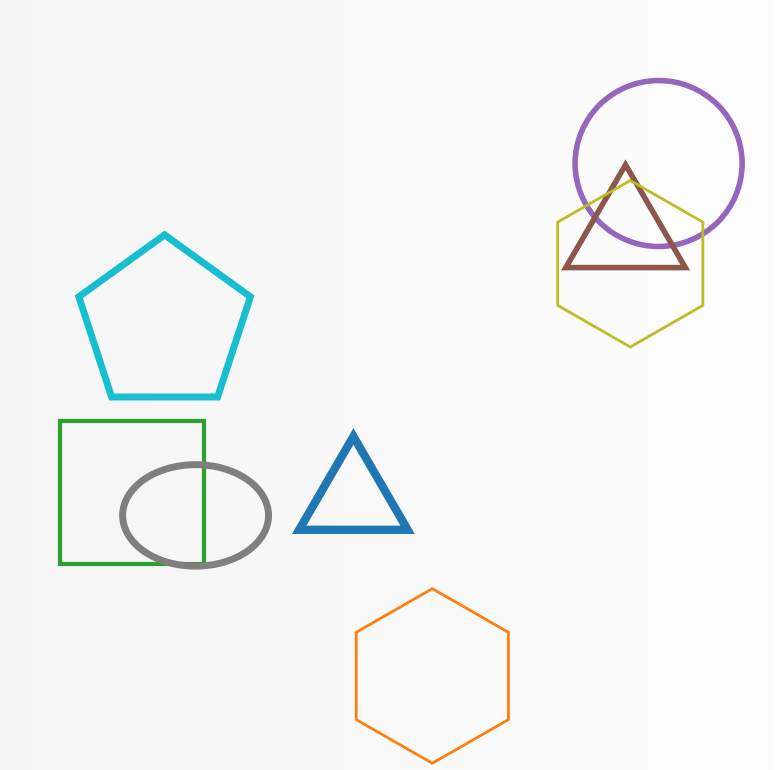[{"shape": "triangle", "thickness": 3, "radius": 0.4, "center": [0.456, 0.352]}, {"shape": "hexagon", "thickness": 1, "radius": 0.57, "center": [0.558, 0.122]}, {"shape": "square", "thickness": 1.5, "radius": 0.47, "center": [0.17, 0.36]}, {"shape": "circle", "thickness": 2, "radius": 0.54, "center": [0.85, 0.788]}, {"shape": "triangle", "thickness": 2, "radius": 0.45, "center": [0.807, 0.697]}, {"shape": "oval", "thickness": 2.5, "radius": 0.47, "center": [0.252, 0.331]}, {"shape": "hexagon", "thickness": 1, "radius": 0.54, "center": [0.813, 0.657]}, {"shape": "pentagon", "thickness": 2.5, "radius": 0.58, "center": [0.212, 0.579]}]